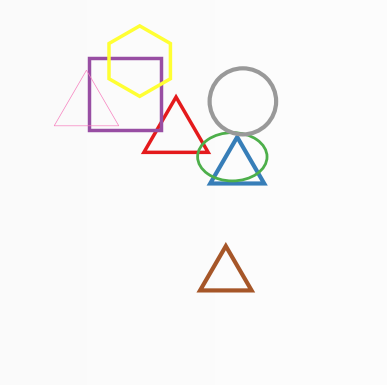[{"shape": "triangle", "thickness": 2.5, "radius": 0.48, "center": [0.454, 0.652]}, {"shape": "triangle", "thickness": 3, "radius": 0.4, "center": [0.612, 0.564]}, {"shape": "oval", "thickness": 2, "radius": 0.45, "center": [0.6, 0.593]}, {"shape": "square", "thickness": 2.5, "radius": 0.47, "center": [0.323, 0.755]}, {"shape": "hexagon", "thickness": 2.5, "radius": 0.46, "center": [0.361, 0.841]}, {"shape": "triangle", "thickness": 3, "radius": 0.38, "center": [0.583, 0.284]}, {"shape": "triangle", "thickness": 0.5, "radius": 0.48, "center": [0.223, 0.721]}, {"shape": "circle", "thickness": 3, "radius": 0.43, "center": [0.627, 0.737]}]